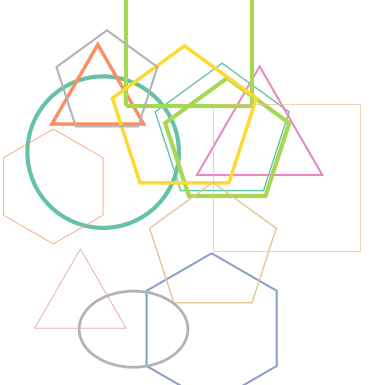[{"shape": "pentagon", "thickness": 1, "radius": 0.91, "center": [0.577, 0.653]}, {"shape": "circle", "thickness": 3, "radius": 0.98, "center": [0.268, 0.605]}, {"shape": "triangle", "thickness": 2.5, "radius": 0.69, "center": [0.254, 0.747]}, {"shape": "hexagon", "thickness": 0.5, "radius": 0.75, "center": [0.138, 0.516]}, {"shape": "hexagon", "thickness": 1.5, "radius": 0.98, "center": [0.55, 0.147]}, {"shape": "triangle", "thickness": 0.5, "radius": 0.69, "center": [0.209, 0.216]}, {"shape": "triangle", "thickness": 1.5, "radius": 0.94, "center": [0.674, 0.639]}, {"shape": "square", "thickness": 3, "radius": 0.82, "center": [0.49, 0.887]}, {"shape": "pentagon", "thickness": 3, "radius": 0.85, "center": [0.59, 0.628]}, {"shape": "pentagon", "thickness": 2.5, "radius": 0.98, "center": [0.479, 0.684]}, {"shape": "square", "thickness": 0.5, "radius": 0.95, "center": [0.744, 0.539]}, {"shape": "pentagon", "thickness": 1, "radius": 0.86, "center": [0.553, 0.354]}, {"shape": "oval", "thickness": 2, "radius": 0.71, "center": [0.347, 0.145]}, {"shape": "pentagon", "thickness": 1.5, "radius": 0.69, "center": [0.278, 0.783]}]